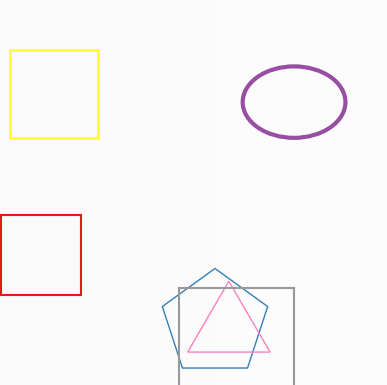[{"shape": "square", "thickness": 1.5, "radius": 0.52, "center": [0.105, 0.338]}, {"shape": "pentagon", "thickness": 1, "radius": 0.71, "center": [0.555, 0.16]}, {"shape": "oval", "thickness": 3, "radius": 0.66, "center": [0.759, 0.735]}, {"shape": "square", "thickness": 2, "radius": 0.57, "center": [0.139, 0.756]}, {"shape": "triangle", "thickness": 1, "radius": 0.61, "center": [0.591, 0.147]}, {"shape": "square", "thickness": 1.5, "radius": 0.74, "center": [0.61, 0.104]}]